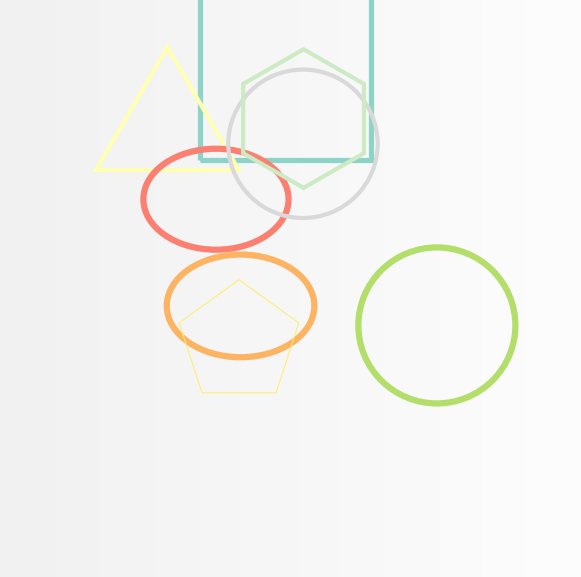[{"shape": "square", "thickness": 2.5, "radius": 0.74, "center": [0.492, 0.869]}, {"shape": "triangle", "thickness": 2, "radius": 0.71, "center": [0.288, 0.776]}, {"shape": "oval", "thickness": 3, "radius": 0.62, "center": [0.372, 0.654]}, {"shape": "oval", "thickness": 3, "radius": 0.63, "center": [0.414, 0.469]}, {"shape": "circle", "thickness": 3, "radius": 0.68, "center": [0.752, 0.436]}, {"shape": "circle", "thickness": 2, "radius": 0.64, "center": [0.521, 0.75]}, {"shape": "hexagon", "thickness": 2, "radius": 0.6, "center": [0.522, 0.794]}, {"shape": "pentagon", "thickness": 0.5, "radius": 0.54, "center": [0.411, 0.406]}]